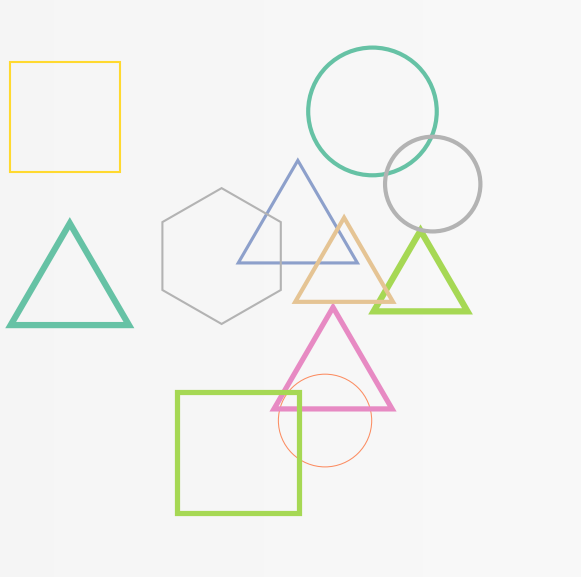[{"shape": "triangle", "thickness": 3, "radius": 0.59, "center": [0.12, 0.495]}, {"shape": "circle", "thickness": 2, "radius": 0.55, "center": [0.641, 0.806]}, {"shape": "circle", "thickness": 0.5, "radius": 0.4, "center": [0.559, 0.271]}, {"shape": "triangle", "thickness": 1.5, "radius": 0.59, "center": [0.512, 0.603]}, {"shape": "triangle", "thickness": 2.5, "radius": 0.59, "center": [0.573, 0.35]}, {"shape": "square", "thickness": 2.5, "radius": 0.52, "center": [0.41, 0.215]}, {"shape": "triangle", "thickness": 3, "radius": 0.47, "center": [0.724, 0.507]}, {"shape": "square", "thickness": 1, "radius": 0.47, "center": [0.111, 0.797]}, {"shape": "triangle", "thickness": 2, "radius": 0.49, "center": [0.592, 0.525]}, {"shape": "circle", "thickness": 2, "radius": 0.41, "center": [0.744, 0.68]}, {"shape": "hexagon", "thickness": 1, "radius": 0.59, "center": [0.381, 0.556]}]